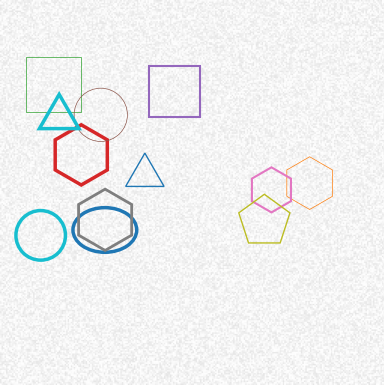[{"shape": "oval", "thickness": 2.5, "radius": 0.41, "center": [0.272, 0.403]}, {"shape": "triangle", "thickness": 1, "radius": 0.29, "center": [0.376, 0.545]}, {"shape": "hexagon", "thickness": 0.5, "radius": 0.34, "center": [0.804, 0.524]}, {"shape": "square", "thickness": 0.5, "radius": 0.36, "center": [0.139, 0.78]}, {"shape": "hexagon", "thickness": 2.5, "radius": 0.39, "center": [0.211, 0.598]}, {"shape": "square", "thickness": 1.5, "radius": 0.33, "center": [0.454, 0.763]}, {"shape": "circle", "thickness": 0.5, "radius": 0.35, "center": [0.262, 0.702]}, {"shape": "hexagon", "thickness": 1.5, "radius": 0.29, "center": [0.705, 0.507]}, {"shape": "hexagon", "thickness": 2, "radius": 0.4, "center": [0.273, 0.429]}, {"shape": "pentagon", "thickness": 1, "radius": 0.35, "center": [0.687, 0.425]}, {"shape": "triangle", "thickness": 2.5, "radius": 0.3, "center": [0.154, 0.696]}, {"shape": "circle", "thickness": 2.5, "radius": 0.32, "center": [0.106, 0.389]}]